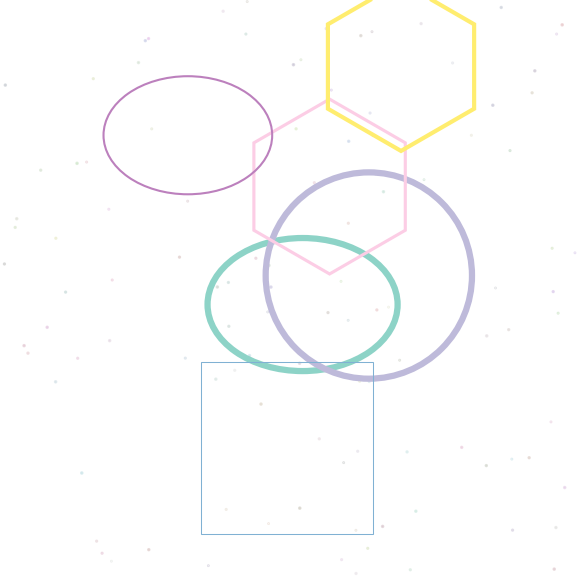[{"shape": "oval", "thickness": 3, "radius": 0.82, "center": [0.524, 0.472]}, {"shape": "circle", "thickness": 3, "radius": 0.89, "center": [0.639, 0.522]}, {"shape": "square", "thickness": 0.5, "radius": 0.75, "center": [0.497, 0.223]}, {"shape": "hexagon", "thickness": 1.5, "radius": 0.76, "center": [0.571, 0.676]}, {"shape": "oval", "thickness": 1, "radius": 0.73, "center": [0.325, 0.765]}, {"shape": "hexagon", "thickness": 2, "radius": 0.73, "center": [0.694, 0.884]}]